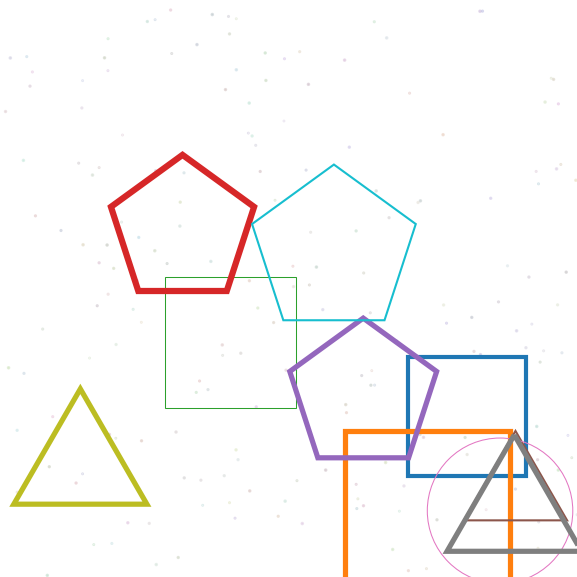[{"shape": "square", "thickness": 2, "radius": 0.51, "center": [0.809, 0.278]}, {"shape": "square", "thickness": 2.5, "radius": 0.71, "center": [0.74, 0.109]}, {"shape": "square", "thickness": 0.5, "radius": 0.57, "center": [0.4, 0.407]}, {"shape": "pentagon", "thickness": 3, "radius": 0.65, "center": [0.316, 0.601]}, {"shape": "pentagon", "thickness": 2.5, "radius": 0.67, "center": [0.629, 0.315]}, {"shape": "triangle", "thickness": 1, "radius": 0.52, "center": [0.893, 0.15]}, {"shape": "circle", "thickness": 0.5, "radius": 0.63, "center": [0.866, 0.115]}, {"shape": "triangle", "thickness": 2.5, "radius": 0.67, "center": [0.891, 0.112]}, {"shape": "triangle", "thickness": 2.5, "radius": 0.67, "center": [0.139, 0.193]}, {"shape": "pentagon", "thickness": 1, "radius": 0.75, "center": [0.578, 0.565]}]